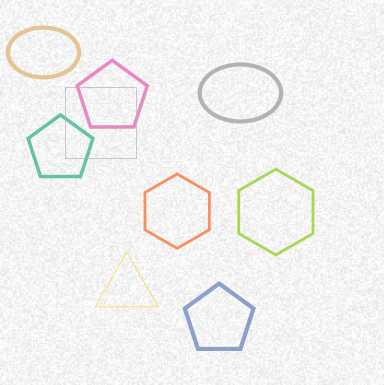[{"shape": "pentagon", "thickness": 2.5, "radius": 0.44, "center": [0.157, 0.613]}, {"shape": "hexagon", "thickness": 2, "radius": 0.48, "center": [0.46, 0.451]}, {"shape": "pentagon", "thickness": 3, "radius": 0.47, "center": [0.569, 0.17]}, {"shape": "pentagon", "thickness": 2.5, "radius": 0.48, "center": [0.292, 0.748]}, {"shape": "hexagon", "thickness": 2, "radius": 0.56, "center": [0.717, 0.449]}, {"shape": "triangle", "thickness": 0.5, "radius": 0.47, "center": [0.329, 0.25]}, {"shape": "oval", "thickness": 3, "radius": 0.46, "center": [0.113, 0.864]}, {"shape": "oval", "thickness": 3, "radius": 0.53, "center": [0.624, 0.759]}, {"shape": "square", "thickness": 0.5, "radius": 0.46, "center": [0.262, 0.681]}]